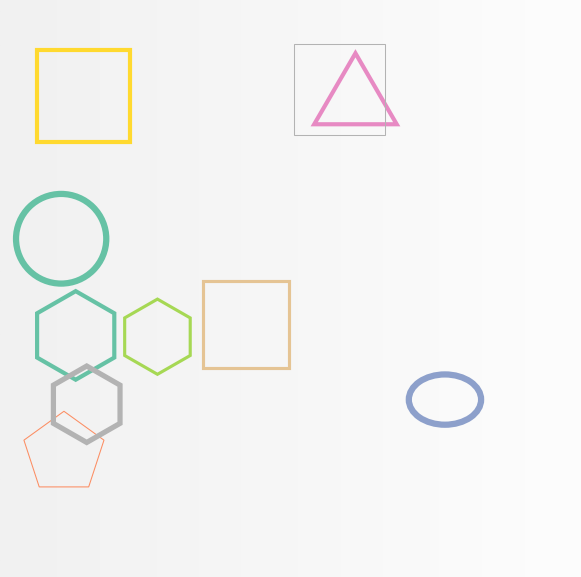[{"shape": "hexagon", "thickness": 2, "radius": 0.38, "center": [0.13, 0.418]}, {"shape": "circle", "thickness": 3, "radius": 0.39, "center": [0.105, 0.586]}, {"shape": "pentagon", "thickness": 0.5, "radius": 0.36, "center": [0.11, 0.215]}, {"shape": "oval", "thickness": 3, "radius": 0.31, "center": [0.766, 0.307]}, {"shape": "triangle", "thickness": 2, "radius": 0.41, "center": [0.612, 0.825]}, {"shape": "hexagon", "thickness": 1.5, "radius": 0.33, "center": [0.271, 0.416]}, {"shape": "square", "thickness": 2, "radius": 0.4, "center": [0.144, 0.833]}, {"shape": "square", "thickness": 1.5, "radius": 0.37, "center": [0.423, 0.437]}, {"shape": "square", "thickness": 0.5, "radius": 0.39, "center": [0.584, 0.844]}, {"shape": "hexagon", "thickness": 2.5, "radius": 0.33, "center": [0.149, 0.299]}]